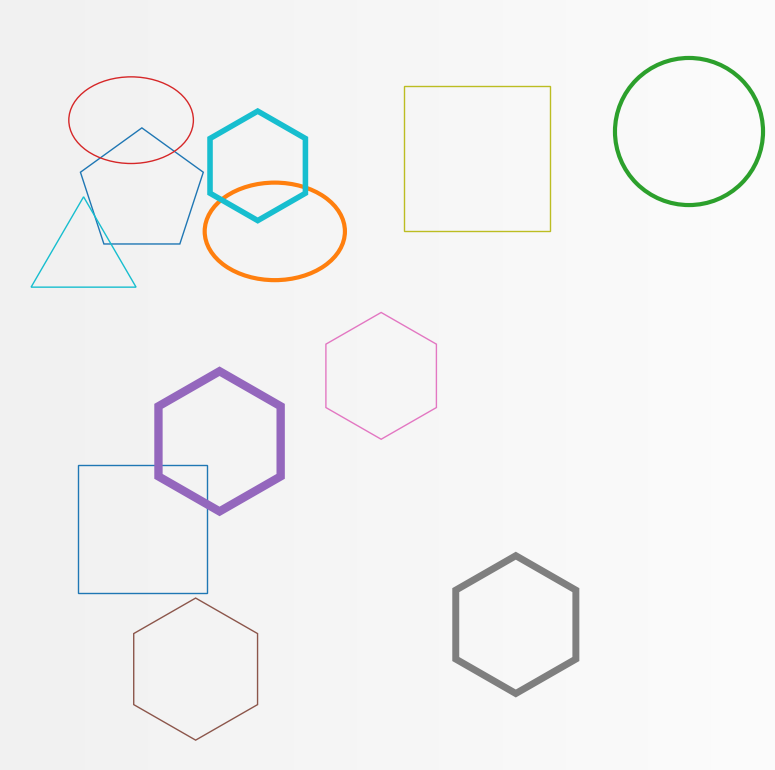[{"shape": "pentagon", "thickness": 0.5, "radius": 0.42, "center": [0.183, 0.751]}, {"shape": "square", "thickness": 0.5, "radius": 0.42, "center": [0.184, 0.313]}, {"shape": "oval", "thickness": 1.5, "radius": 0.45, "center": [0.355, 0.7]}, {"shape": "circle", "thickness": 1.5, "radius": 0.48, "center": [0.889, 0.829]}, {"shape": "oval", "thickness": 0.5, "radius": 0.4, "center": [0.169, 0.844]}, {"shape": "hexagon", "thickness": 3, "radius": 0.46, "center": [0.283, 0.427]}, {"shape": "hexagon", "thickness": 0.5, "radius": 0.46, "center": [0.252, 0.131]}, {"shape": "hexagon", "thickness": 0.5, "radius": 0.41, "center": [0.492, 0.512]}, {"shape": "hexagon", "thickness": 2.5, "radius": 0.45, "center": [0.666, 0.189]}, {"shape": "square", "thickness": 0.5, "radius": 0.47, "center": [0.615, 0.794]}, {"shape": "hexagon", "thickness": 2, "radius": 0.36, "center": [0.333, 0.785]}, {"shape": "triangle", "thickness": 0.5, "radius": 0.39, "center": [0.108, 0.666]}]